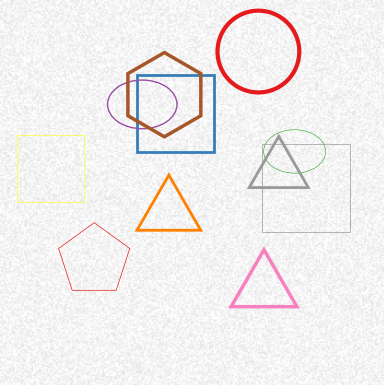[{"shape": "pentagon", "thickness": 0.5, "radius": 0.49, "center": [0.245, 0.325]}, {"shape": "circle", "thickness": 3, "radius": 0.53, "center": [0.671, 0.866]}, {"shape": "square", "thickness": 2, "radius": 0.5, "center": [0.456, 0.705]}, {"shape": "oval", "thickness": 0.5, "radius": 0.4, "center": [0.765, 0.607]}, {"shape": "oval", "thickness": 1, "radius": 0.45, "center": [0.37, 0.729]}, {"shape": "triangle", "thickness": 2, "radius": 0.48, "center": [0.439, 0.45]}, {"shape": "square", "thickness": 0.5, "radius": 0.43, "center": [0.131, 0.562]}, {"shape": "hexagon", "thickness": 2.5, "radius": 0.55, "center": [0.427, 0.754]}, {"shape": "triangle", "thickness": 2.5, "radius": 0.49, "center": [0.686, 0.253]}, {"shape": "triangle", "thickness": 2, "radius": 0.44, "center": [0.724, 0.557]}, {"shape": "square", "thickness": 0.5, "radius": 0.57, "center": [0.794, 0.511]}]